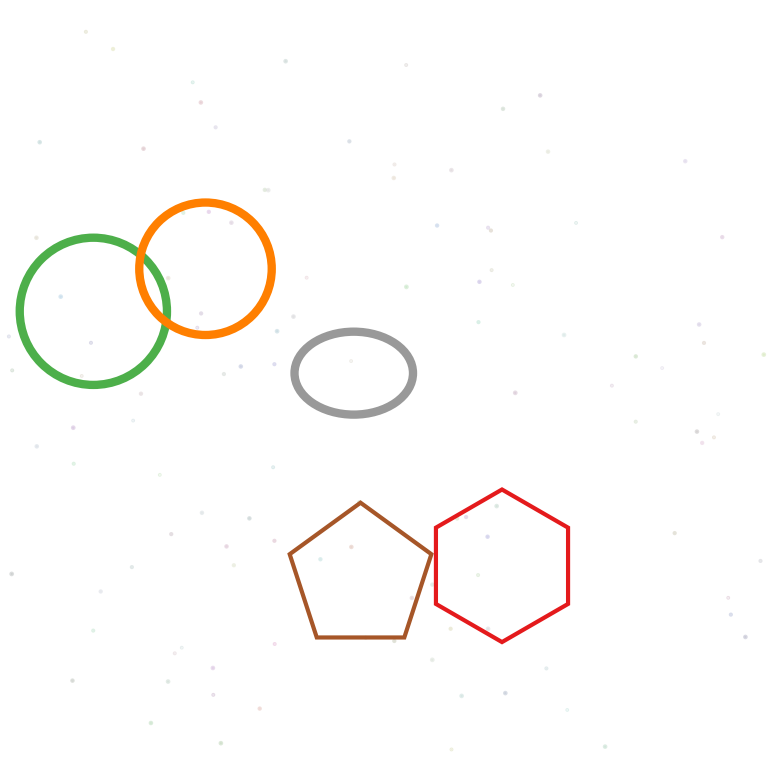[{"shape": "hexagon", "thickness": 1.5, "radius": 0.5, "center": [0.652, 0.265]}, {"shape": "circle", "thickness": 3, "radius": 0.48, "center": [0.121, 0.596]}, {"shape": "circle", "thickness": 3, "radius": 0.43, "center": [0.267, 0.651]}, {"shape": "pentagon", "thickness": 1.5, "radius": 0.48, "center": [0.468, 0.25]}, {"shape": "oval", "thickness": 3, "radius": 0.38, "center": [0.459, 0.515]}]